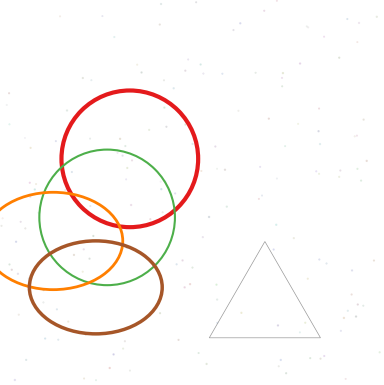[{"shape": "circle", "thickness": 3, "radius": 0.89, "center": [0.337, 0.587]}, {"shape": "circle", "thickness": 1.5, "radius": 0.88, "center": [0.278, 0.435]}, {"shape": "oval", "thickness": 2, "radius": 0.9, "center": [0.138, 0.374]}, {"shape": "oval", "thickness": 2.5, "radius": 0.86, "center": [0.249, 0.254]}, {"shape": "triangle", "thickness": 0.5, "radius": 0.83, "center": [0.688, 0.206]}]